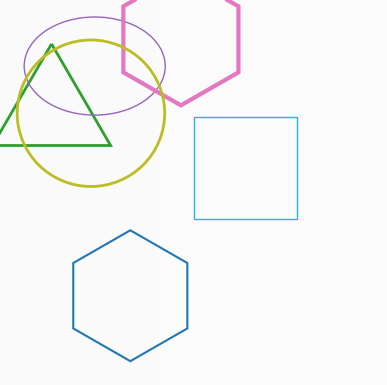[{"shape": "hexagon", "thickness": 1.5, "radius": 0.85, "center": [0.336, 0.232]}, {"shape": "triangle", "thickness": 2, "radius": 0.88, "center": [0.133, 0.71]}, {"shape": "oval", "thickness": 1, "radius": 0.91, "center": [0.244, 0.828]}, {"shape": "hexagon", "thickness": 3, "radius": 0.86, "center": [0.467, 0.898]}, {"shape": "circle", "thickness": 2, "radius": 0.95, "center": [0.235, 0.706]}, {"shape": "square", "thickness": 1, "radius": 0.67, "center": [0.633, 0.564]}]